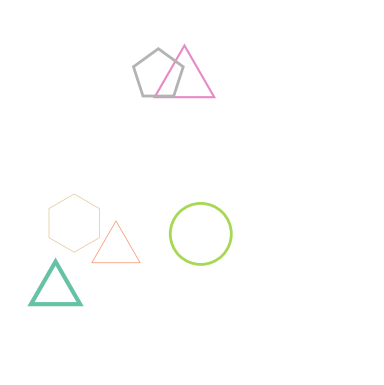[{"shape": "triangle", "thickness": 3, "radius": 0.37, "center": [0.144, 0.247]}, {"shape": "triangle", "thickness": 0.5, "radius": 0.36, "center": [0.301, 0.354]}, {"shape": "triangle", "thickness": 1.5, "radius": 0.45, "center": [0.479, 0.792]}, {"shape": "circle", "thickness": 2, "radius": 0.4, "center": [0.522, 0.392]}, {"shape": "hexagon", "thickness": 0.5, "radius": 0.38, "center": [0.193, 0.421]}, {"shape": "pentagon", "thickness": 2, "radius": 0.34, "center": [0.411, 0.806]}]